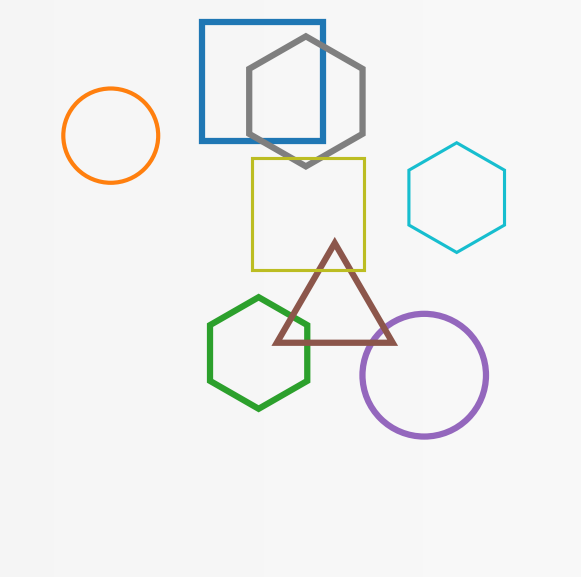[{"shape": "square", "thickness": 3, "radius": 0.52, "center": [0.452, 0.858]}, {"shape": "circle", "thickness": 2, "radius": 0.41, "center": [0.191, 0.764]}, {"shape": "hexagon", "thickness": 3, "radius": 0.48, "center": [0.445, 0.388]}, {"shape": "circle", "thickness": 3, "radius": 0.53, "center": [0.73, 0.349]}, {"shape": "triangle", "thickness": 3, "radius": 0.58, "center": [0.576, 0.463]}, {"shape": "hexagon", "thickness": 3, "radius": 0.56, "center": [0.526, 0.824]}, {"shape": "square", "thickness": 1.5, "radius": 0.48, "center": [0.53, 0.628]}, {"shape": "hexagon", "thickness": 1.5, "radius": 0.47, "center": [0.786, 0.657]}]